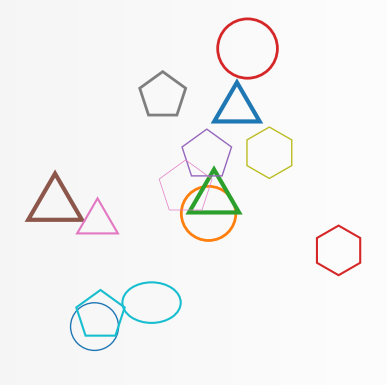[{"shape": "circle", "thickness": 1, "radius": 0.31, "center": [0.244, 0.152]}, {"shape": "triangle", "thickness": 3, "radius": 0.34, "center": [0.611, 0.718]}, {"shape": "circle", "thickness": 2, "radius": 0.35, "center": [0.538, 0.446]}, {"shape": "triangle", "thickness": 3, "radius": 0.37, "center": [0.552, 0.485]}, {"shape": "circle", "thickness": 2, "radius": 0.39, "center": [0.639, 0.874]}, {"shape": "hexagon", "thickness": 1.5, "radius": 0.32, "center": [0.874, 0.35]}, {"shape": "pentagon", "thickness": 1, "radius": 0.34, "center": [0.534, 0.597]}, {"shape": "triangle", "thickness": 3, "radius": 0.4, "center": [0.142, 0.469]}, {"shape": "pentagon", "thickness": 0.5, "radius": 0.36, "center": [0.479, 0.513]}, {"shape": "triangle", "thickness": 1.5, "radius": 0.3, "center": [0.252, 0.424]}, {"shape": "pentagon", "thickness": 2, "radius": 0.31, "center": [0.42, 0.752]}, {"shape": "hexagon", "thickness": 1, "radius": 0.33, "center": [0.695, 0.603]}, {"shape": "pentagon", "thickness": 1.5, "radius": 0.33, "center": [0.259, 0.181]}, {"shape": "oval", "thickness": 1.5, "radius": 0.38, "center": [0.391, 0.214]}]